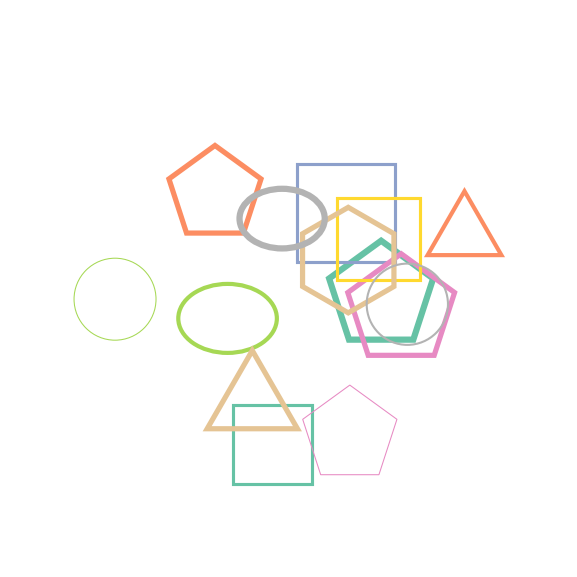[{"shape": "square", "thickness": 1.5, "radius": 0.34, "center": [0.473, 0.229]}, {"shape": "pentagon", "thickness": 3, "radius": 0.47, "center": [0.66, 0.488]}, {"shape": "pentagon", "thickness": 2.5, "radius": 0.42, "center": [0.372, 0.663]}, {"shape": "triangle", "thickness": 2, "radius": 0.37, "center": [0.804, 0.594]}, {"shape": "square", "thickness": 1.5, "radius": 0.42, "center": [0.599, 0.631]}, {"shape": "pentagon", "thickness": 2.5, "radius": 0.49, "center": [0.695, 0.462]}, {"shape": "pentagon", "thickness": 0.5, "radius": 0.43, "center": [0.606, 0.247]}, {"shape": "circle", "thickness": 0.5, "radius": 0.35, "center": [0.199, 0.481]}, {"shape": "oval", "thickness": 2, "radius": 0.43, "center": [0.394, 0.448]}, {"shape": "square", "thickness": 1.5, "radius": 0.36, "center": [0.655, 0.585]}, {"shape": "hexagon", "thickness": 2.5, "radius": 0.46, "center": [0.603, 0.549]}, {"shape": "triangle", "thickness": 2.5, "radius": 0.45, "center": [0.437, 0.302]}, {"shape": "oval", "thickness": 3, "radius": 0.37, "center": [0.489, 0.621]}, {"shape": "circle", "thickness": 1, "radius": 0.35, "center": [0.705, 0.472]}]